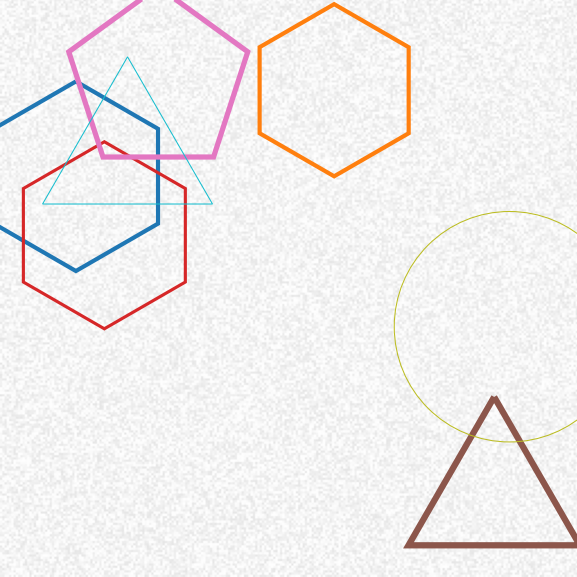[{"shape": "hexagon", "thickness": 2, "radius": 0.82, "center": [0.131, 0.694]}, {"shape": "hexagon", "thickness": 2, "radius": 0.75, "center": [0.579, 0.843]}, {"shape": "hexagon", "thickness": 1.5, "radius": 0.81, "center": [0.181, 0.592]}, {"shape": "triangle", "thickness": 3, "radius": 0.86, "center": [0.856, 0.141]}, {"shape": "pentagon", "thickness": 2.5, "radius": 0.81, "center": [0.274, 0.859]}, {"shape": "circle", "thickness": 0.5, "radius": 1.0, "center": [0.882, 0.433]}, {"shape": "triangle", "thickness": 0.5, "radius": 0.85, "center": [0.221, 0.731]}]